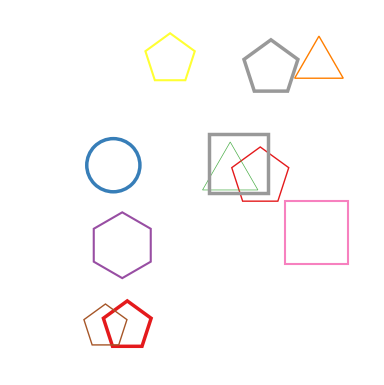[{"shape": "pentagon", "thickness": 2.5, "radius": 0.33, "center": [0.331, 0.153]}, {"shape": "pentagon", "thickness": 1, "radius": 0.39, "center": [0.676, 0.54]}, {"shape": "circle", "thickness": 2.5, "radius": 0.35, "center": [0.294, 0.571]}, {"shape": "triangle", "thickness": 0.5, "radius": 0.42, "center": [0.598, 0.548]}, {"shape": "hexagon", "thickness": 1.5, "radius": 0.43, "center": [0.318, 0.363]}, {"shape": "triangle", "thickness": 1, "radius": 0.36, "center": [0.828, 0.833]}, {"shape": "pentagon", "thickness": 1.5, "radius": 0.34, "center": [0.442, 0.846]}, {"shape": "pentagon", "thickness": 1, "radius": 0.29, "center": [0.274, 0.152]}, {"shape": "square", "thickness": 1.5, "radius": 0.41, "center": [0.822, 0.395]}, {"shape": "square", "thickness": 2.5, "radius": 0.38, "center": [0.62, 0.576]}, {"shape": "pentagon", "thickness": 2.5, "radius": 0.37, "center": [0.704, 0.823]}]